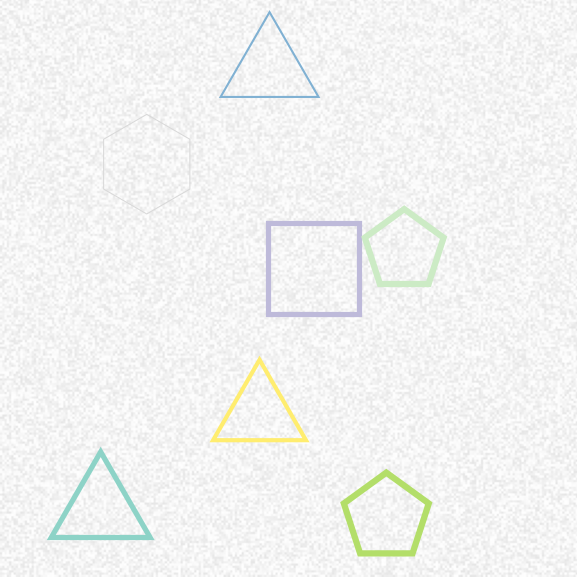[{"shape": "triangle", "thickness": 2.5, "radius": 0.49, "center": [0.174, 0.118]}, {"shape": "square", "thickness": 2.5, "radius": 0.4, "center": [0.543, 0.534]}, {"shape": "triangle", "thickness": 1, "radius": 0.49, "center": [0.467, 0.88]}, {"shape": "pentagon", "thickness": 3, "radius": 0.39, "center": [0.669, 0.103]}, {"shape": "hexagon", "thickness": 0.5, "radius": 0.43, "center": [0.254, 0.715]}, {"shape": "pentagon", "thickness": 3, "radius": 0.36, "center": [0.7, 0.565]}, {"shape": "triangle", "thickness": 2, "radius": 0.46, "center": [0.449, 0.283]}]